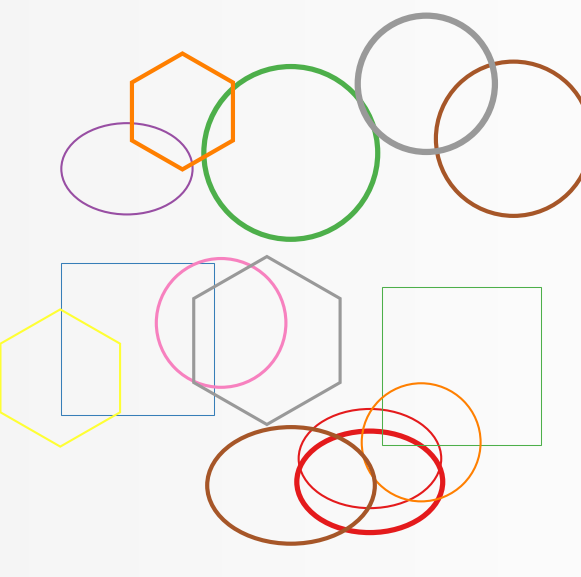[{"shape": "oval", "thickness": 1, "radius": 0.61, "center": [0.636, 0.205]}, {"shape": "oval", "thickness": 2.5, "radius": 0.63, "center": [0.636, 0.165]}, {"shape": "square", "thickness": 0.5, "radius": 0.66, "center": [0.237, 0.412]}, {"shape": "square", "thickness": 0.5, "radius": 0.68, "center": [0.794, 0.365]}, {"shape": "circle", "thickness": 2.5, "radius": 0.75, "center": [0.5, 0.734]}, {"shape": "oval", "thickness": 1, "radius": 0.56, "center": [0.218, 0.707]}, {"shape": "circle", "thickness": 1, "radius": 0.51, "center": [0.725, 0.233]}, {"shape": "hexagon", "thickness": 2, "radius": 0.5, "center": [0.314, 0.806]}, {"shape": "hexagon", "thickness": 1, "radius": 0.59, "center": [0.104, 0.345]}, {"shape": "oval", "thickness": 2, "radius": 0.72, "center": [0.501, 0.159]}, {"shape": "circle", "thickness": 2, "radius": 0.67, "center": [0.883, 0.759]}, {"shape": "circle", "thickness": 1.5, "radius": 0.56, "center": [0.38, 0.44]}, {"shape": "hexagon", "thickness": 1.5, "radius": 0.73, "center": [0.459, 0.409]}, {"shape": "circle", "thickness": 3, "radius": 0.59, "center": [0.733, 0.854]}]